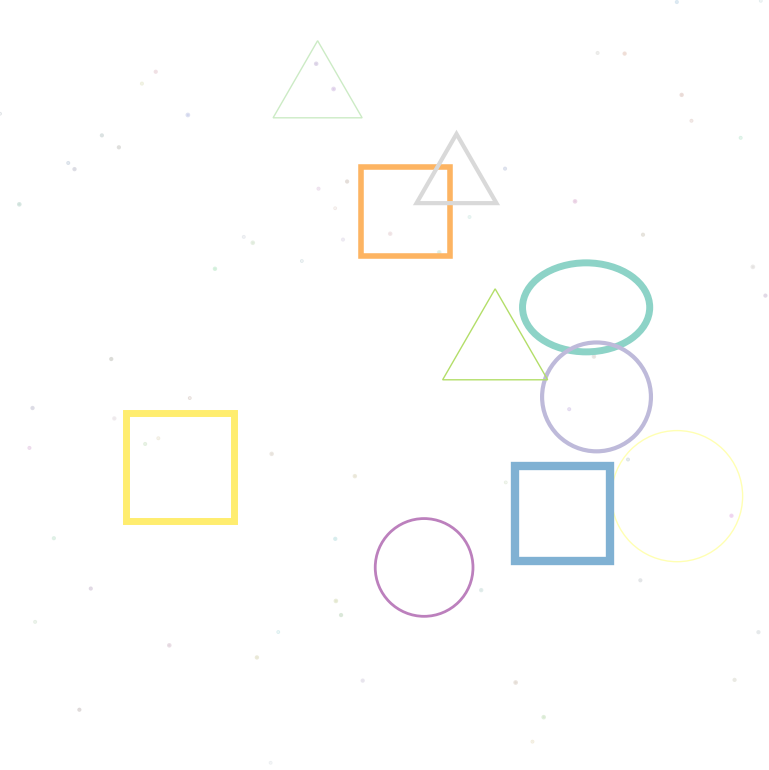[{"shape": "oval", "thickness": 2.5, "radius": 0.41, "center": [0.761, 0.601]}, {"shape": "circle", "thickness": 0.5, "radius": 0.43, "center": [0.879, 0.356]}, {"shape": "circle", "thickness": 1.5, "radius": 0.35, "center": [0.775, 0.485]}, {"shape": "square", "thickness": 3, "radius": 0.31, "center": [0.731, 0.333]}, {"shape": "square", "thickness": 2, "radius": 0.29, "center": [0.527, 0.725]}, {"shape": "triangle", "thickness": 0.5, "radius": 0.39, "center": [0.643, 0.546]}, {"shape": "triangle", "thickness": 1.5, "radius": 0.3, "center": [0.593, 0.766]}, {"shape": "circle", "thickness": 1, "radius": 0.32, "center": [0.551, 0.263]}, {"shape": "triangle", "thickness": 0.5, "radius": 0.33, "center": [0.412, 0.88]}, {"shape": "square", "thickness": 2.5, "radius": 0.35, "center": [0.234, 0.393]}]